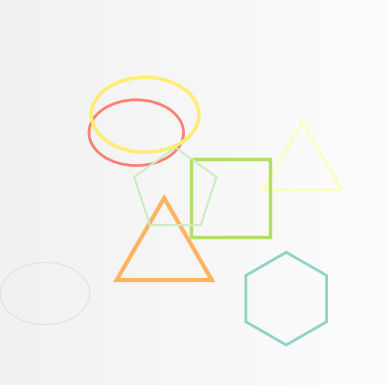[{"shape": "hexagon", "thickness": 2, "radius": 0.6, "center": [0.739, 0.224]}, {"shape": "triangle", "thickness": 1.5, "radius": 0.59, "center": [0.78, 0.565]}, {"shape": "oval", "thickness": 2, "radius": 0.61, "center": [0.352, 0.655]}, {"shape": "triangle", "thickness": 3, "radius": 0.71, "center": [0.424, 0.344]}, {"shape": "square", "thickness": 2.5, "radius": 0.51, "center": [0.594, 0.487]}, {"shape": "oval", "thickness": 0.5, "radius": 0.58, "center": [0.116, 0.238]}, {"shape": "pentagon", "thickness": 1.5, "radius": 0.56, "center": [0.452, 0.506]}, {"shape": "oval", "thickness": 2.5, "radius": 0.69, "center": [0.374, 0.702]}]